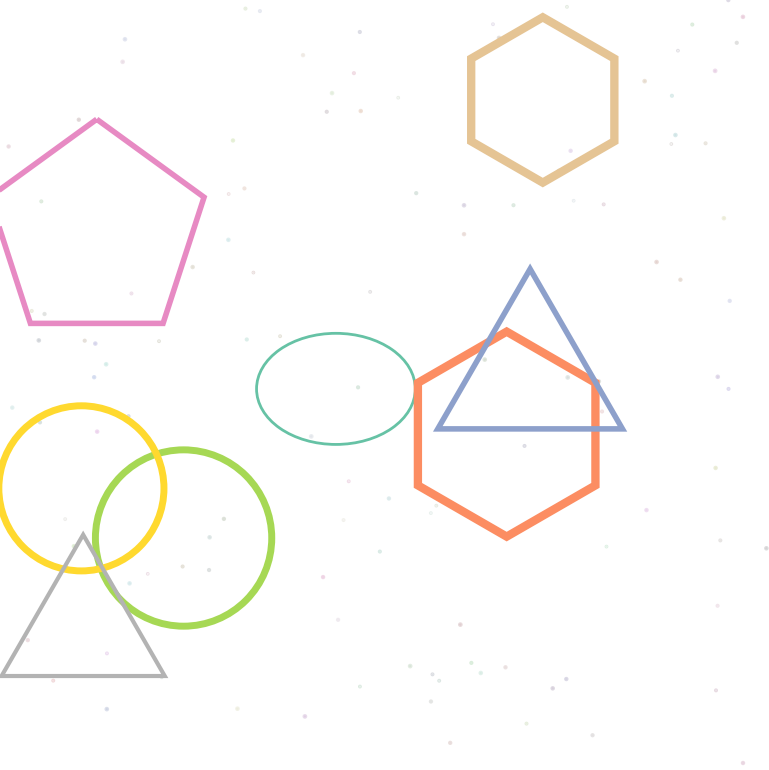[{"shape": "oval", "thickness": 1, "radius": 0.52, "center": [0.436, 0.495]}, {"shape": "hexagon", "thickness": 3, "radius": 0.67, "center": [0.658, 0.436]}, {"shape": "triangle", "thickness": 2, "radius": 0.69, "center": [0.688, 0.512]}, {"shape": "pentagon", "thickness": 2, "radius": 0.73, "center": [0.126, 0.699]}, {"shape": "circle", "thickness": 2.5, "radius": 0.57, "center": [0.238, 0.301]}, {"shape": "circle", "thickness": 2.5, "radius": 0.54, "center": [0.106, 0.366]}, {"shape": "hexagon", "thickness": 3, "radius": 0.54, "center": [0.705, 0.87]}, {"shape": "triangle", "thickness": 1.5, "radius": 0.61, "center": [0.108, 0.183]}]